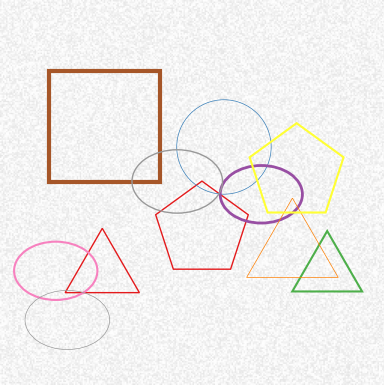[{"shape": "triangle", "thickness": 1, "radius": 0.56, "center": [0.266, 0.296]}, {"shape": "pentagon", "thickness": 1, "radius": 0.63, "center": [0.525, 0.403]}, {"shape": "circle", "thickness": 0.5, "radius": 0.61, "center": [0.582, 0.618]}, {"shape": "triangle", "thickness": 1.5, "radius": 0.52, "center": [0.85, 0.295]}, {"shape": "oval", "thickness": 2, "radius": 0.53, "center": [0.679, 0.495]}, {"shape": "triangle", "thickness": 0.5, "radius": 0.69, "center": [0.76, 0.348]}, {"shape": "pentagon", "thickness": 1.5, "radius": 0.64, "center": [0.77, 0.552]}, {"shape": "square", "thickness": 3, "radius": 0.72, "center": [0.272, 0.671]}, {"shape": "oval", "thickness": 1.5, "radius": 0.54, "center": [0.145, 0.297]}, {"shape": "oval", "thickness": 0.5, "radius": 0.55, "center": [0.175, 0.169]}, {"shape": "oval", "thickness": 1, "radius": 0.59, "center": [0.46, 0.529]}]